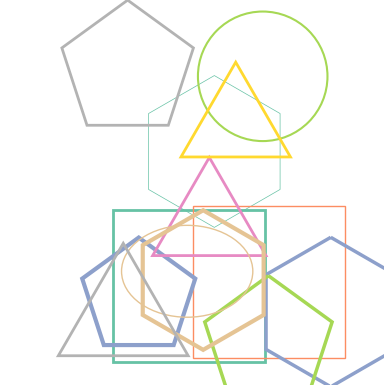[{"shape": "hexagon", "thickness": 0.5, "radius": 0.99, "center": [0.557, 0.607]}, {"shape": "square", "thickness": 2, "radius": 0.98, "center": [0.491, 0.257]}, {"shape": "square", "thickness": 1, "radius": 0.99, "center": [0.7, 0.268]}, {"shape": "hexagon", "thickness": 2.5, "radius": 0.97, "center": [0.859, 0.189]}, {"shape": "pentagon", "thickness": 3, "radius": 0.77, "center": [0.36, 0.229]}, {"shape": "triangle", "thickness": 2, "radius": 0.85, "center": [0.544, 0.421]}, {"shape": "pentagon", "thickness": 2.5, "radius": 0.87, "center": [0.697, 0.11]}, {"shape": "circle", "thickness": 1.5, "radius": 0.84, "center": [0.682, 0.802]}, {"shape": "triangle", "thickness": 2, "radius": 0.82, "center": [0.612, 0.674]}, {"shape": "oval", "thickness": 1, "radius": 0.85, "center": [0.486, 0.295]}, {"shape": "hexagon", "thickness": 3, "radius": 0.91, "center": [0.528, 0.273]}, {"shape": "triangle", "thickness": 2, "radius": 0.97, "center": [0.32, 0.173]}, {"shape": "pentagon", "thickness": 2, "radius": 0.9, "center": [0.332, 0.82]}]